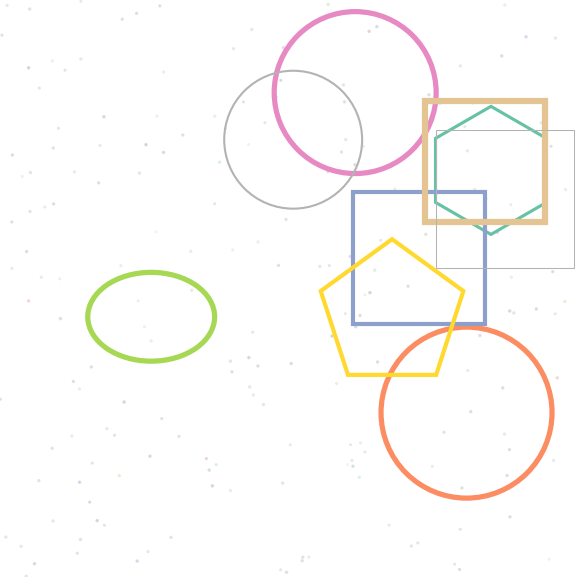[{"shape": "hexagon", "thickness": 1.5, "radius": 0.55, "center": [0.85, 0.704]}, {"shape": "circle", "thickness": 2.5, "radius": 0.74, "center": [0.808, 0.285]}, {"shape": "square", "thickness": 2, "radius": 0.57, "center": [0.726, 0.553]}, {"shape": "circle", "thickness": 2.5, "radius": 0.7, "center": [0.615, 0.839]}, {"shape": "oval", "thickness": 2.5, "radius": 0.55, "center": [0.262, 0.451]}, {"shape": "pentagon", "thickness": 2, "radius": 0.65, "center": [0.679, 0.455]}, {"shape": "square", "thickness": 3, "radius": 0.52, "center": [0.84, 0.719]}, {"shape": "square", "thickness": 0.5, "radius": 0.6, "center": [0.874, 0.654]}, {"shape": "circle", "thickness": 1, "radius": 0.6, "center": [0.508, 0.757]}]